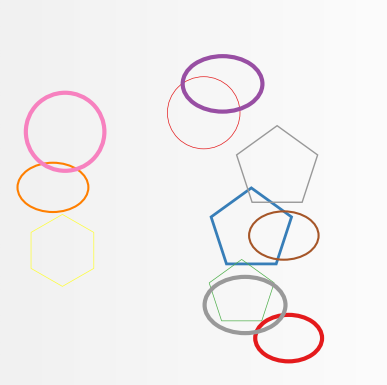[{"shape": "circle", "thickness": 0.5, "radius": 0.47, "center": [0.526, 0.707]}, {"shape": "oval", "thickness": 3, "radius": 0.43, "center": [0.745, 0.122]}, {"shape": "pentagon", "thickness": 2, "radius": 0.55, "center": [0.649, 0.403]}, {"shape": "pentagon", "thickness": 0.5, "radius": 0.44, "center": [0.624, 0.238]}, {"shape": "oval", "thickness": 3, "radius": 0.51, "center": [0.574, 0.782]}, {"shape": "oval", "thickness": 1.5, "radius": 0.46, "center": [0.137, 0.513]}, {"shape": "hexagon", "thickness": 0.5, "radius": 0.47, "center": [0.161, 0.35]}, {"shape": "oval", "thickness": 1.5, "radius": 0.45, "center": [0.732, 0.388]}, {"shape": "circle", "thickness": 3, "radius": 0.51, "center": [0.168, 0.658]}, {"shape": "pentagon", "thickness": 1, "radius": 0.55, "center": [0.715, 0.564]}, {"shape": "oval", "thickness": 3, "radius": 0.52, "center": [0.632, 0.208]}]